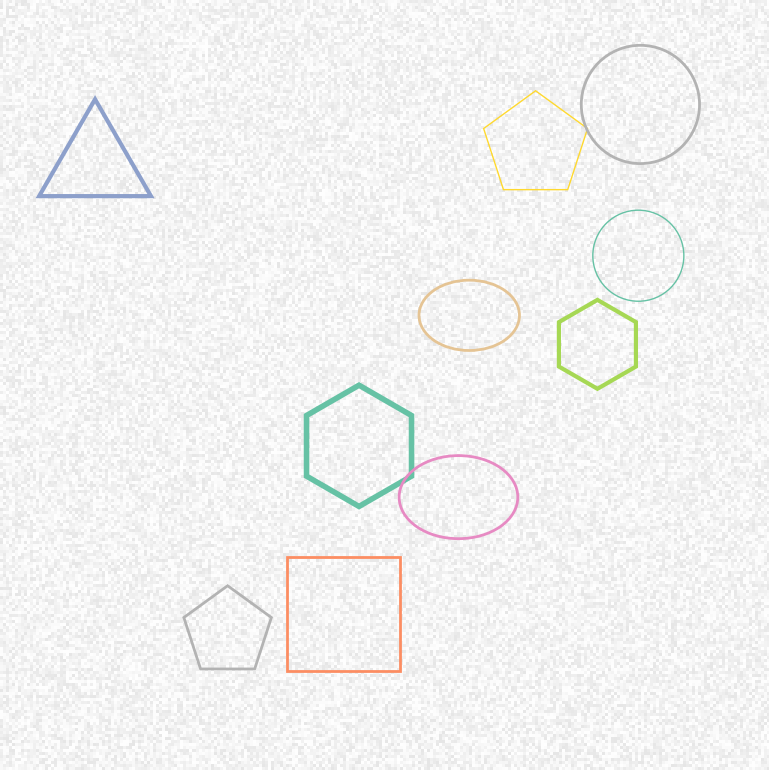[{"shape": "hexagon", "thickness": 2, "radius": 0.39, "center": [0.466, 0.421]}, {"shape": "circle", "thickness": 0.5, "radius": 0.3, "center": [0.829, 0.668]}, {"shape": "square", "thickness": 1, "radius": 0.37, "center": [0.446, 0.203]}, {"shape": "triangle", "thickness": 1.5, "radius": 0.42, "center": [0.123, 0.787]}, {"shape": "oval", "thickness": 1, "radius": 0.39, "center": [0.595, 0.354]}, {"shape": "hexagon", "thickness": 1.5, "radius": 0.29, "center": [0.776, 0.553]}, {"shape": "pentagon", "thickness": 0.5, "radius": 0.35, "center": [0.696, 0.811]}, {"shape": "oval", "thickness": 1, "radius": 0.33, "center": [0.609, 0.59]}, {"shape": "circle", "thickness": 1, "radius": 0.38, "center": [0.832, 0.864]}, {"shape": "pentagon", "thickness": 1, "radius": 0.3, "center": [0.296, 0.18]}]